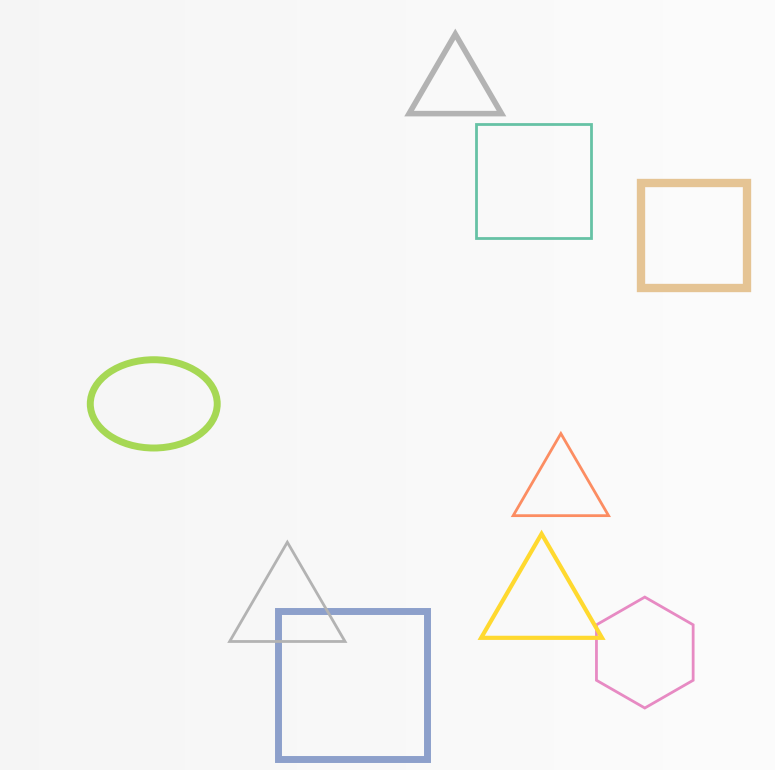[{"shape": "square", "thickness": 1, "radius": 0.37, "center": [0.689, 0.765]}, {"shape": "triangle", "thickness": 1, "radius": 0.36, "center": [0.724, 0.366]}, {"shape": "square", "thickness": 2.5, "radius": 0.48, "center": [0.455, 0.11]}, {"shape": "hexagon", "thickness": 1, "radius": 0.36, "center": [0.832, 0.153]}, {"shape": "oval", "thickness": 2.5, "radius": 0.41, "center": [0.198, 0.475]}, {"shape": "triangle", "thickness": 1.5, "radius": 0.45, "center": [0.699, 0.217]}, {"shape": "square", "thickness": 3, "radius": 0.34, "center": [0.895, 0.694]}, {"shape": "triangle", "thickness": 2, "radius": 0.34, "center": [0.587, 0.887]}, {"shape": "triangle", "thickness": 1, "radius": 0.43, "center": [0.371, 0.21]}]